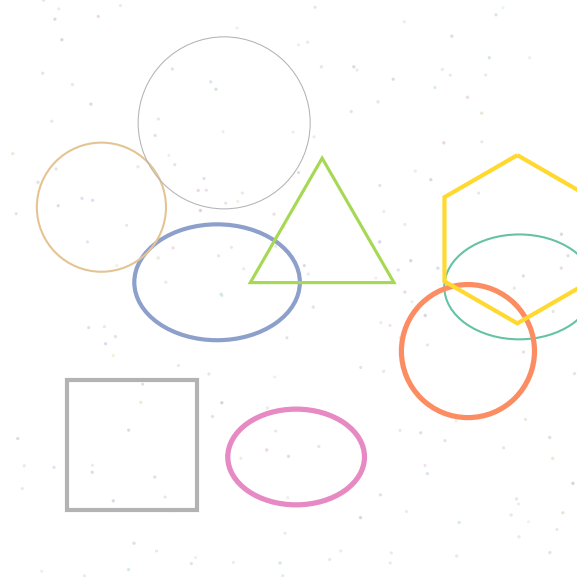[{"shape": "oval", "thickness": 1, "radius": 0.65, "center": [0.899, 0.502]}, {"shape": "circle", "thickness": 2.5, "radius": 0.58, "center": [0.81, 0.391]}, {"shape": "oval", "thickness": 2, "radius": 0.72, "center": [0.376, 0.51]}, {"shape": "oval", "thickness": 2.5, "radius": 0.59, "center": [0.513, 0.208]}, {"shape": "triangle", "thickness": 1.5, "radius": 0.72, "center": [0.558, 0.582]}, {"shape": "hexagon", "thickness": 2, "radius": 0.73, "center": [0.896, 0.585]}, {"shape": "circle", "thickness": 1, "radius": 0.56, "center": [0.176, 0.64]}, {"shape": "square", "thickness": 2, "radius": 0.56, "center": [0.229, 0.229]}, {"shape": "circle", "thickness": 0.5, "radius": 0.74, "center": [0.388, 0.786]}]